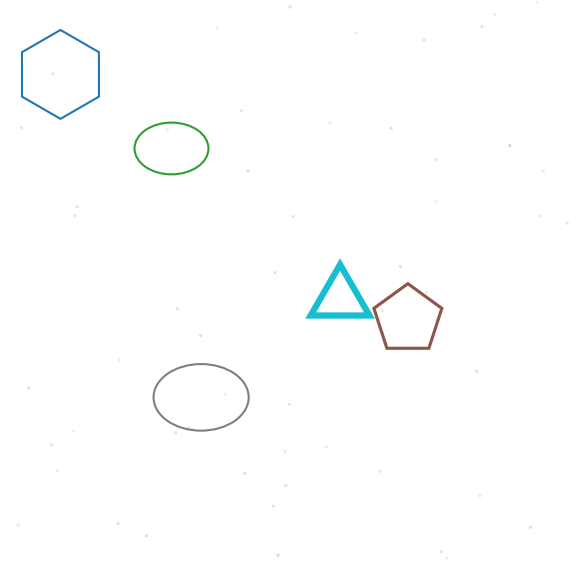[{"shape": "hexagon", "thickness": 1, "radius": 0.38, "center": [0.105, 0.87]}, {"shape": "oval", "thickness": 1, "radius": 0.32, "center": [0.297, 0.742]}, {"shape": "pentagon", "thickness": 1.5, "radius": 0.31, "center": [0.706, 0.446]}, {"shape": "oval", "thickness": 1, "radius": 0.41, "center": [0.348, 0.311]}, {"shape": "triangle", "thickness": 3, "radius": 0.29, "center": [0.589, 0.482]}]